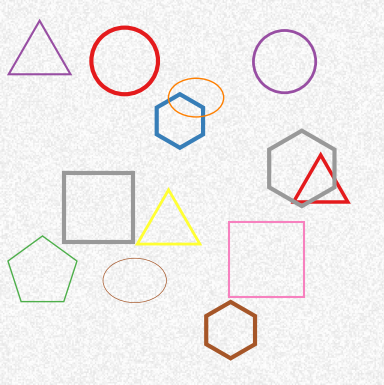[{"shape": "circle", "thickness": 3, "radius": 0.43, "center": [0.324, 0.842]}, {"shape": "triangle", "thickness": 2.5, "radius": 0.41, "center": [0.833, 0.516]}, {"shape": "hexagon", "thickness": 3, "radius": 0.35, "center": [0.467, 0.686]}, {"shape": "pentagon", "thickness": 1, "radius": 0.47, "center": [0.11, 0.293]}, {"shape": "triangle", "thickness": 1.5, "radius": 0.46, "center": [0.103, 0.853]}, {"shape": "circle", "thickness": 2, "radius": 0.4, "center": [0.739, 0.84]}, {"shape": "oval", "thickness": 1, "radius": 0.36, "center": [0.509, 0.746]}, {"shape": "triangle", "thickness": 2, "radius": 0.47, "center": [0.438, 0.413]}, {"shape": "hexagon", "thickness": 3, "radius": 0.37, "center": [0.599, 0.143]}, {"shape": "oval", "thickness": 0.5, "radius": 0.41, "center": [0.35, 0.272]}, {"shape": "square", "thickness": 1.5, "radius": 0.49, "center": [0.692, 0.325]}, {"shape": "hexagon", "thickness": 3, "radius": 0.49, "center": [0.784, 0.563]}, {"shape": "square", "thickness": 3, "radius": 0.45, "center": [0.256, 0.461]}]